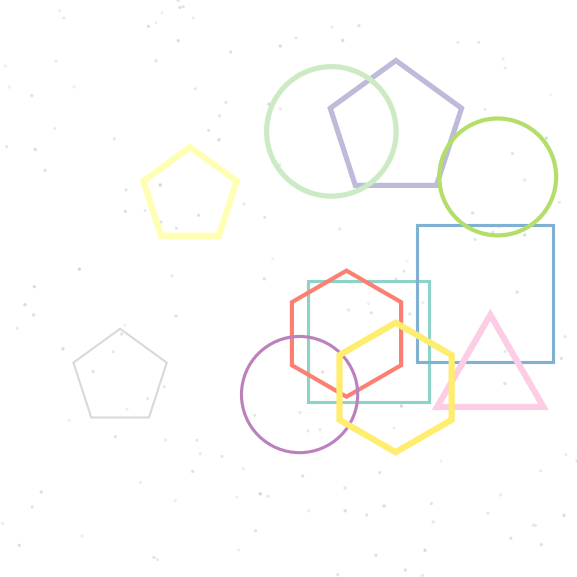[{"shape": "square", "thickness": 1.5, "radius": 0.52, "center": [0.637, 0.407]}, {"shape": "pentagon", "thickness": 3, "radius": 0.42, "center": [0.329, 0.659]}, {"shape": "pentagon", "thickness": 2.5, "radius": 0.6, "center": [0.686, 0.775]}, {"shape": "hexagon", "thickness": 2, "radius": 0.55, "center": [0.6, 0.421]}, {"shape": "square", "thickness": 1.5, "radius": 0.59, "center": [0.839, 0.491]}, {"shape": "circle", "thickness": 2, "radius": 0.51, "center": [0.862, 0.693]}, {"shape": "triangle", "thickness": 3, "radius": 0.53, "center": [0.849, 0.348]}, {"shape": "pentagon", "thickness": 1, "radius": 0.42, "center": [0.208, 0.345]}, {"shape": "circle", "thickness": 1.5, "radius": 0.5, "center": [0.519, 0.316]}, {"shape": "circle", "thickness": 2.5, "radius": 0.56, "center": [0.574, 0.772]}, {"shape": "hexagon", "thickness": 3, "radius": 0.56, "center": [0.685, 0.328]}]